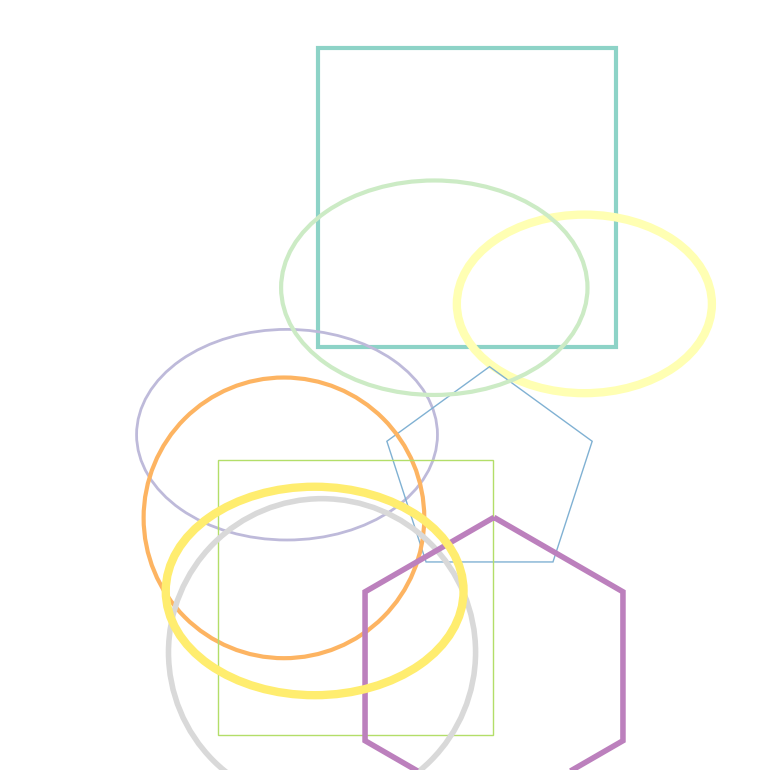[{"shape": "square", "thickness": 1.5, "radius": 0.97, "center": [0.606, 0.744]}, {"shape": "oval", "thickness": 3, "radius": 0.83, "center": [0.759, 0.605]}, {"shape": "oval", "thickness": 1, "radius": 0.98, "center": [0.373, 0.435]}, {"shape": "pentagon", "thickness": 0.5, "radius": 0.7, "center": [0.636, 0.384]}, {"shape": "circle", "thickness": 1.5, "radius": 0.91, "center": [0.369, 0.327]}, {"shape": "square", "thickness": 0.5, "radius": 0.89, "center": [0.462, 0.224]}, {"shape": "circle", "thickness": 2, "radius": 1.0, "center": [0.418, 0.153]}, {"shape": "hexagon", "thickness": 2, "radius": 0.97, "center": [0.642, 0.135]}, {"shape": "oval", "thickness": 1.5, "radius": 0.99, "center": [0.564, 0.626]}, {"shape": "oval", "thickness": 3, "radius": 0.97, "center": [0.409, 0.233]}]